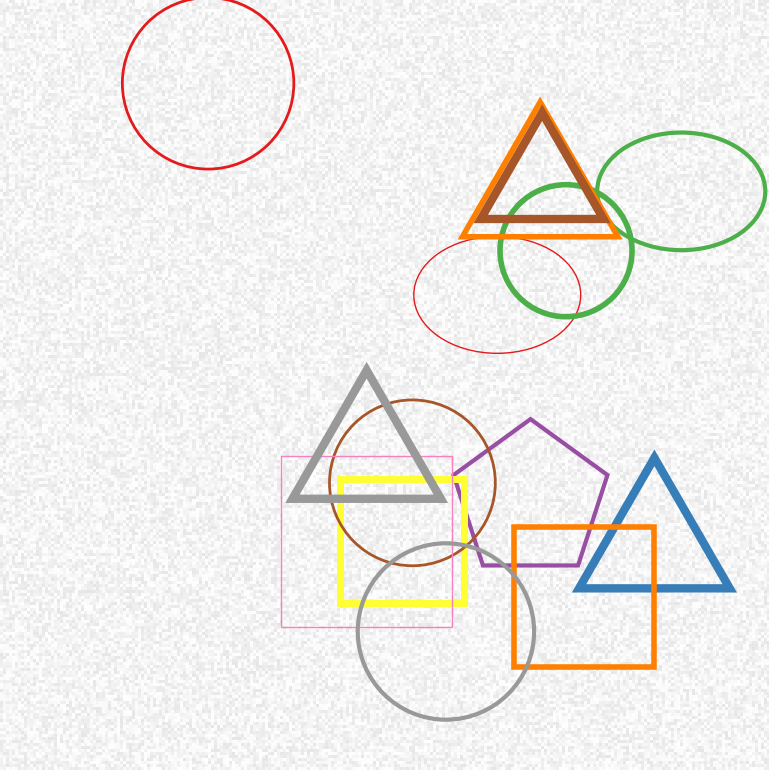[{"shape": "circle", "thickness": 1, "radius": 0.56, "center": [0.27, 0.892]}, {"shape": "oval", "thickness": 0.5, "radius": 0.54, "center": [0.646, 0.617]}, {"shape": "triangle", "thickness": 3, "radius": 0.57, "center": [0.85, 0.292]}, {"shape": "circle", "thickness": 2, "radius": 0.43, "center": [0.735, 0.674]}, {"shape": "oval", "thickness": 1.5, "radius": 0.55, "center": [0.885, 0.751]}, {"shape": "pentagon", "thickness": 1.5, "radius": 0.53, "center": [0.689, 0.351]}, {"shape": "triangle", "thickness": 2, "radius": 0.58, "center": [0.702, 0.751]}, {"shape": "square", "thickness": 2, "radius": 0.45, "center": [0.759, 0.224]}, {"shape": "square", "thickness": 2.5, "radius": 0.4, "center": [0.522, 0.297]}, {"shape": "circle", "thickness": 1, "radius": 0.54, "center": [0.536, 0.373]}, {"shape": "triangle", "thickness": 3, "radius": 0.46, "center": [0.704, 0.762]}, {"shape": "square", "thickness": 0.5, "radius": 0.55, "center": [0.476, 0.296]}, {"shape": "circle", "thickness": 1.5, "radius": 0.57, "center": [0.579, 0.18]}, {"shape": "triangle", "thickness": 3, "radius": 0.56, "center": [0.476, 0.408]}]